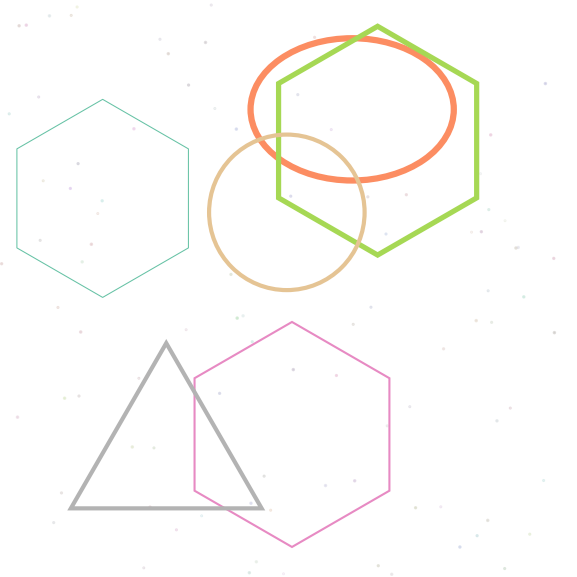[{"shape": "hexagon", "thickness": 0.5, "radius": 0.86, "center": [0.178, 0.656]}, {"shape": "oval", "thickness": 3, "radius": 0.88, "center": [0.61, 0.81]}, {"shape": "hexagon", "thickness": 1, "radius": 0.97, "center": [0.506, 0.247]}, {"shape": "hexagon", "thickness": 2.5, "radius": 0.99, "center": [0.654, 0.756]}, {"shape": "circle", "thickness": 2, "radius": 0.67, "center": [0.497, 0.631]}, {"shape": "triangle", "thickness": 2, "radius": 0.95, "center": [0.288, 0.214]}]